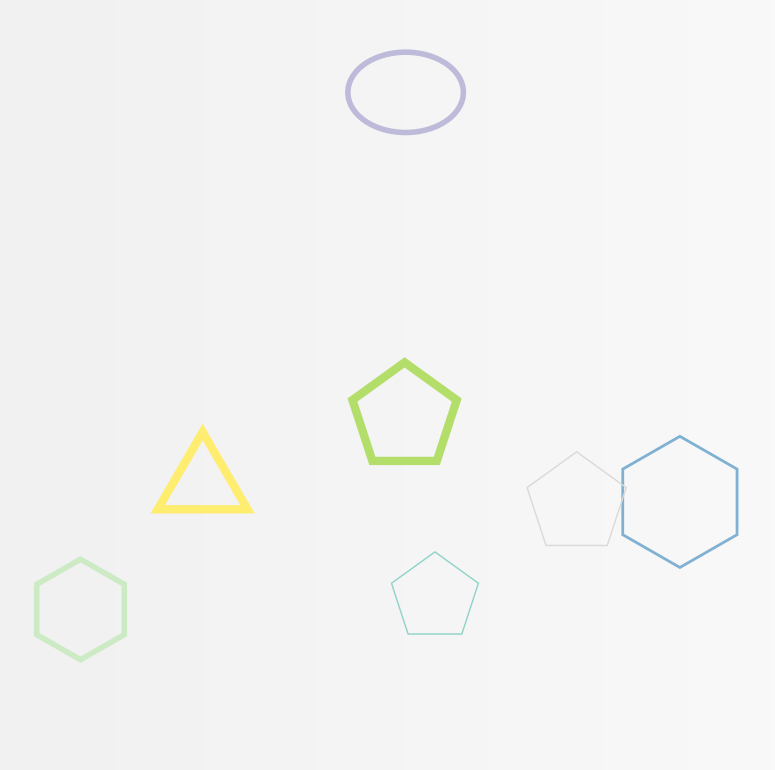[{"shape": "pentagon", "thickness": 0.5, "radius": 0.29, "center": [0.561, 0.224]}, {"shape": "oval", "thickness": 2, "radius": 0.37, "center": [0.523, 0.88]}, {"shape": "hexagon", "thickness": 1, "radius": 0.43, "center": [0.877, 0.348]}, {"shape": "pentagon", "thickness": 3, "radius": 0.35, "center": [0.522, 0.459]}, {"shape": "pentagon", "thickness": 0.5, "radius": 0.34, "center": [0.744, 0.346]}, {"shape": "hexagon", "thickness": 2, "radius": 0.33, "center": [0.104, 0.208]}, {"shape": "triangle", "thickness": 3, "radius": 0.33, "center": [0.261, 0.372]}]